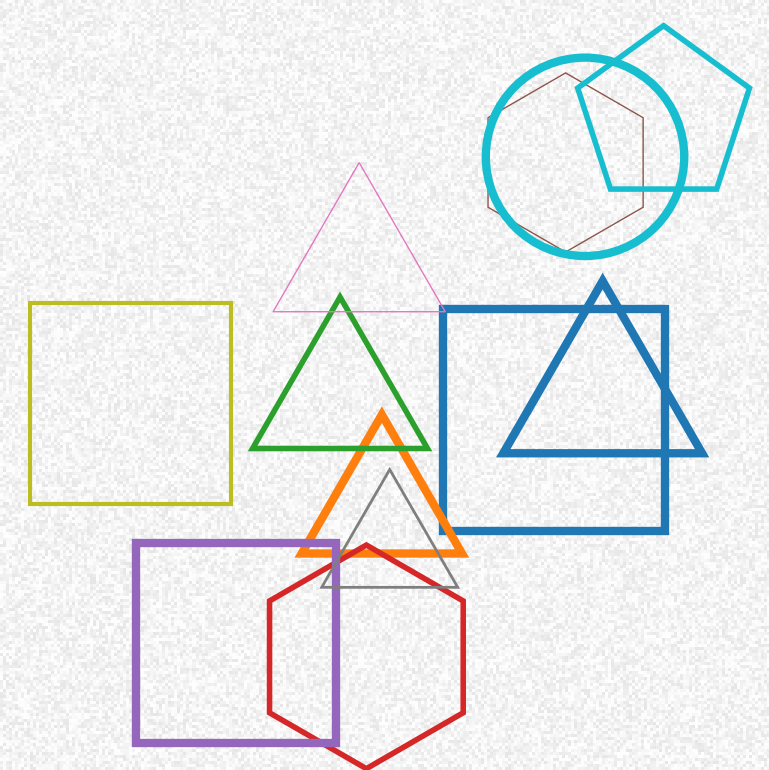[{"shape": "triangle", "thickness": 3, "radius": 0.75, "center": [0.783, 0.486]}, {"shape": "square", "thickness": 3, "radius": 0.72, "center": [0.72, 0.454]}, {"shape": "triangle", "thickness": 3, "radius": 0.6, "center": [0.496, 0.341]}, {"shape": "triangle", "thickness": 2, "radius": 0.66, "center": [0.442, 0.483]}, {"shape": "hexagon", "thickness": 2, "radius": 0.73, "center": [0.476, 0.147]}, {"shape": "square", "thickness": 3, "radius": 0.65, "center": [0.306, 0.165]}, {"shape": "hexagon", "thickness": 0.5, "radius": 0.58, "center": [0.735, 0.789]}, {"shape": "triangle", "thickness": 0.5, "radius": 0.65, "center": [0.466, 0.66]}, {"shape": "triangle", "thickness": 1, "radius": 0.51, "center": [0.506, 0.288]}, {"shape": "square", "thickness": 1.5, "radius": 0.65, "center": [0.17, 0.476]}, {"shape": "circle", "thickness": 3, "radius": 0.64, "center": [0.76, 0.796]}, {"shape": "pentagon", "thickness": 2, "radius": 0.59, "center": [0.862, 0.849]}]